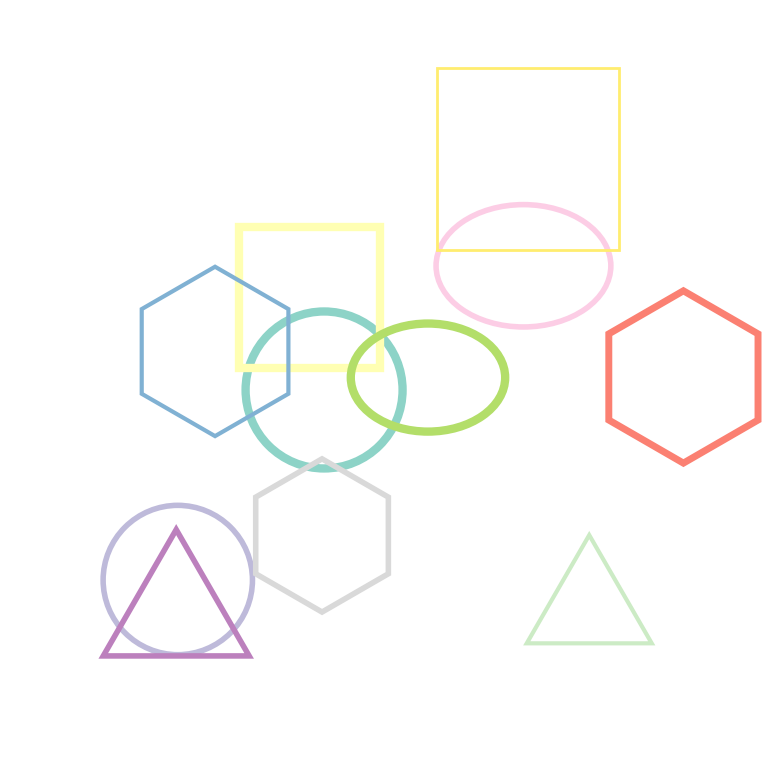[{"shape": "circle", "thickness": 3, "radius": 0.51, "center": [0.421, 0.494]}, {"shape": "square", "thickness": 3, "radius": 0.46, "center": [0.402, 0.614]}, {"shape": "circle", "thickness": 2, "radius": 0.48, "center": [0.231, 0.247]}, {"shape": "hexagon", "thickness": 2.5, "radius": 0.56, "center": [0.888, 0.51]}, {"shape": "hexagon", "thickness": 1.5, "radius": 0.55, "center": [0.279, 0.544]}, {"shape": "oval", "thickness": 3, "radius": 0.5, "center": [0.556, 0.51]}, {"shape": "oval", "thickness": 2, "radius": 0.57, "center": [0.68, 0.655]}, {"shape": "hexagon", "thickness": 2, "radius": 0.5, "center": [0.418, 0.305]}, {"shape": "triangle", "thickness": 2, "radius": 0.55, "center": [0.229, 0.203]}, {"shape": "triangle", "thickness": 1.5, "radius": 0.47, "center": [0.765, 0.211]}, {"shape": "square", "thickness": 1, "radius": 0.59, "center": [0.685, 0.793]}]